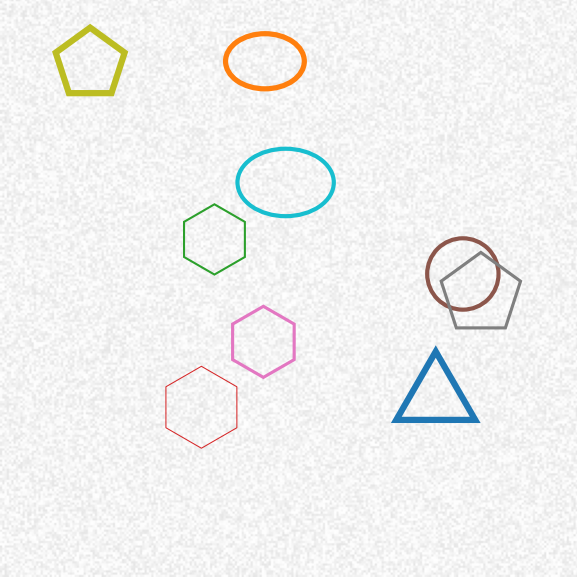[{"shape": "triangle", "thickness": 3, "radius": 0.39, "center": [0.755, 0.311]}, {"shape": "oval", "thickness": 2.5, "radius": 0.34, "center": [0.459, 0.893]}, {"shape": "hexagon", "thickness": 1, "radius": 0.3, "center": [0.371, 0.585]}, {"shape": "hexagon", "thickness": 0.5, "radius": 0.35, "center": [0.349, 0.294]}, {"shape": "circle", "thickness": 2, "radius": 0.31, "center": [0.801, 0.525]}, {"shape": "hexagon", "thickness": 1.5, "radius": 0.31, "center": [0.456, 0.407]}, {"shape": "pentagon", "thickness": 1.5, "radius": 0.36, "center": [0.833, 0.49]}, {"shape": "pentagon", "thickness": 3, "radius": 0.31, "center": [0.156, 0.889]}, {"shape": "oval", "thickness": 2, "radius": 0.42, "center": [0.495, 0.683]}]